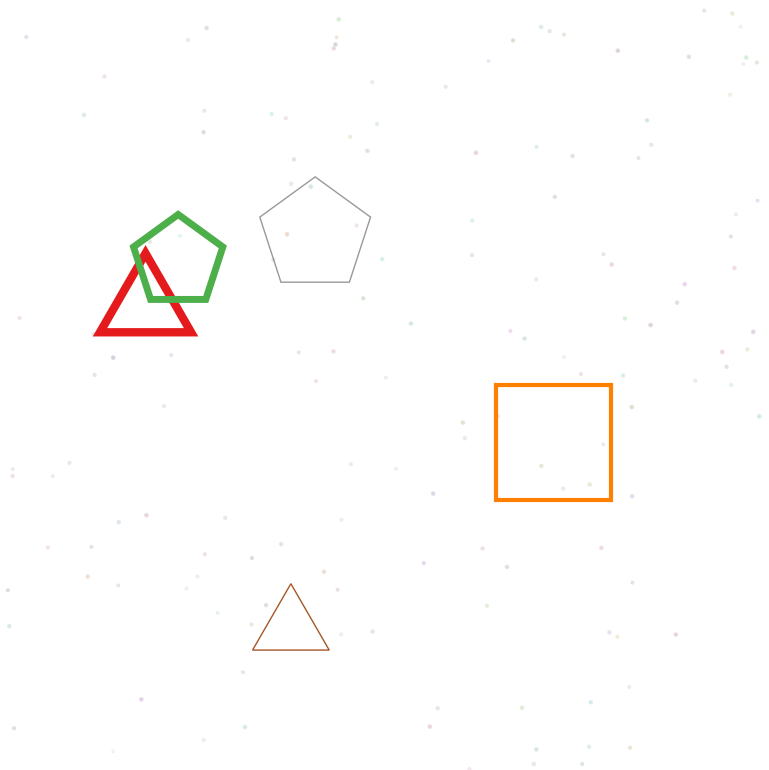[{"shape": "triangle", "thickness": 3, "radius": 0.34, "center": [0.189, 0.603]}, {"shape": "pentagon", "thickness": 2.5, "radius": 0.3, "center": [0.231, 0.66]}, {"shape": "square", "thickness": 1.5, "radius": 0.37, "center": [0.719, 0.425]}, {"shape": "triangle", "thickness": 0.5, "radius": 0.29, "center": [0.378, 0.184]}, {"shape": "pentagon", "thickness": 0.5, "radius": 0.38, "center": [0.409, 0.695]}]